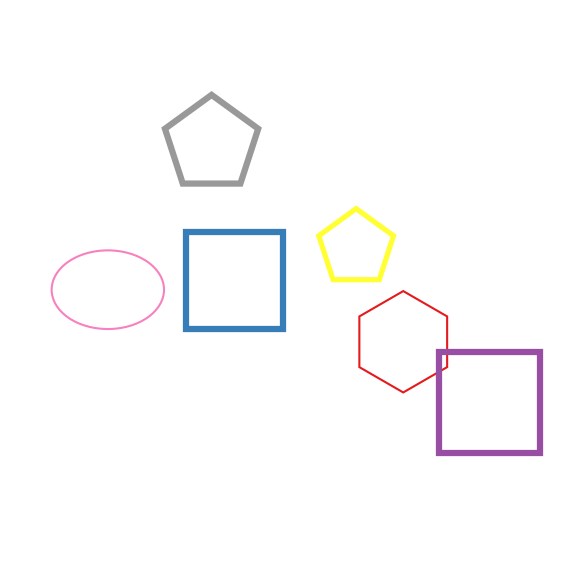[{"shape": "hexagon", "thickness": 1, "radius": 0.44, "center": [0.698, 0.407]}, {"shape": "square", "thickness": 3, "radius": 0.42, "center": [0.406, 0.513]}, {"shape": "square", "thickness": 3, "radius": 0.44, "center": [0.848, 0.303]}, {"shape": "pentagon", "thickness": 2.5, "radius": 0.34, "center": [0.617, 0.57]}, {"shape": "oval", "thickness": 1, "radius": 0.49, "center": [0.187, 0.497]}, {"shape": "pentagon", "thickness": 3, "radius": 0.42, "center": [0.366, 0.75]}]